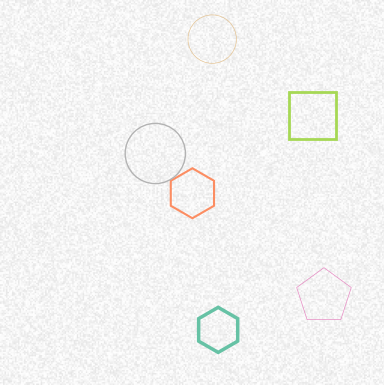[{"shape": "hexagon", "thickness": 2.5, "radius": 0.29, "center": [0.567, 0.143]}, {"shape": "hexagon", "thickness": 1.5, "radius": 0.32, "center": [0.5, 0.498]}, {"shape": "pentagon", "thickness": 0.5, "radius": 0.37, "center": [0.841, 0.23]}, {"shape": "square", "thickness": 2, "radius": 0.3, "center": [0.813, 0.7]}, {"shape": "circle", "thickness": 0.5, "radius": 0.31, "center": [0.551, 0.898]}, {"shape": "circle", "thickness": 1, "radius": 0.39, "center": [0.403, 0.601]}]